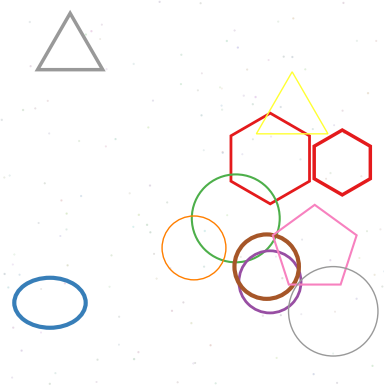[{"shape": "hexagon", "thickness": 2, "radius": 0.59, "center": [0.702, 0.588]}, {"shape": "hexagon", "thickness": 2.5, "radius": 0.42, "center": [0.889, 0.578]}, {"shape": "oval", "thickness": 3, "radius": 0.46, "center": [0.13, 0.214]}, {"shape": "circle", "thickness": 1.5, "radius": 0.57, "center": [0.612, 0.433]}, {"shape": "circle", "thickness": 2, "radius": 0.4, "center": [0.701, 0.268]}, {"shape": "circle", "thickness": 1, "radius": 0.41, "center": [0.504, 0.356]}, {"shape": "triangle", "thickness": 1, "radius": 0.54, "center": [0.759, 0.706]}, {"shape": "circle", "thickness": 3, "radius": 0.42, "center": [0.693, 0.307]}, {"shape": "pentagon", "thickness": 1.5, "radius": 0.57, "center": [0.817, 0.354]}, {"shape": "triangle", "thickness": 2.5, "radius": 0.49, "center": [0.182, 0.868]}, {"shape": "circle", "thickness": 1, "radius": 0.58, "center": [0.866, 0.191]}]